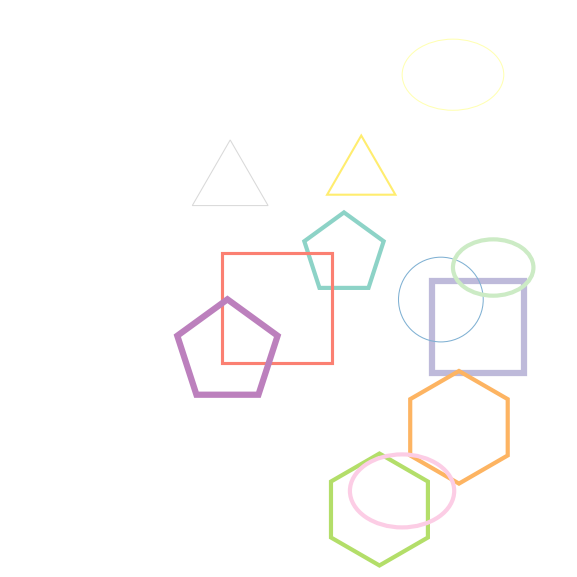[{"shape": "pentagon", "thickness": 2, "radius": 0.36, "center": [0.596, 0.559]}, {"shape": "oval", "thickness": 0.5, "radius": 0.44, "center": [0.784, 0.87]}, {"shape": "square", "thickness": 3, "radius": 0.4, "center": [0.828, 0.433]}, {"shape": "square", "thickness": 1.5, "radius": 0.48, "center": [0.48, 0.466]}, {"shape": "circle", "thickness": 0.5, "radius": 0.37, "center": [0.763, 0.48]}, {"shape": "hexagon", "thickness": 2, "radius": 0.49, "center": [0.795, 0.259]}, {"shape": "hexagon", "thickness": 2, "radius": 0.48, "center": [0.657, 0.117]}, {"shape": "oval", "thickness": 2, "radius": 0.45, "center": [0.696, 0.149]}, {"shape": "triangle", "thickness": 0.5, "radius": 0.38, "center": [0.399, 0.681]}, {"shape": "pentagon", "thickness": 3, "radius": 0.46, "center": [0.394, 0.39]}, {"shape": "oval", "thickness": 2, "radius": 0.35, "center": [0.854, 0.536]}, {"shape": "triangle", "thickness": 1, "radius": 0.34, "center": [0.626, 0.696]}]